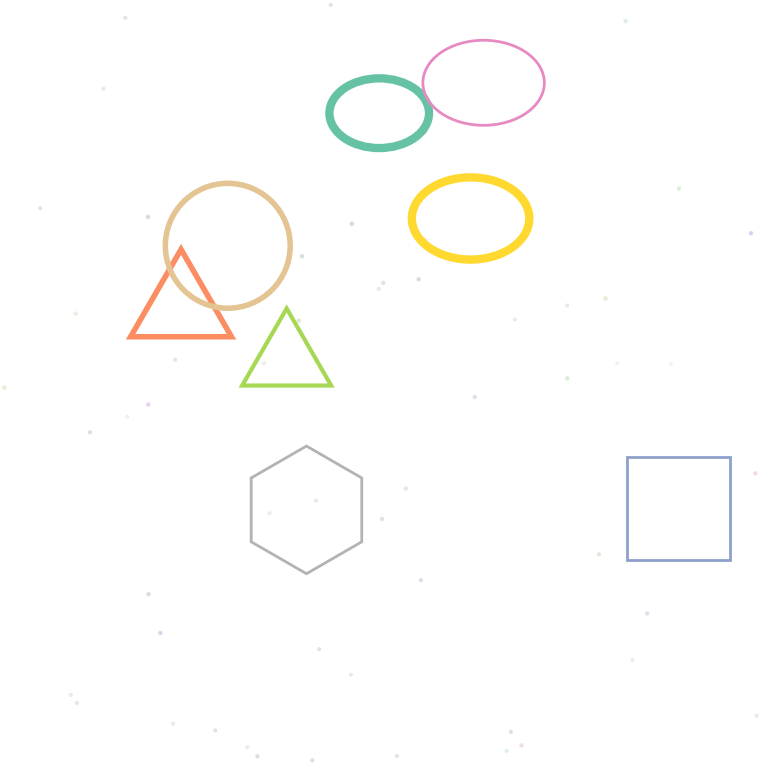[{"shape": "oval", "thickness": 3, "radius": 0.32, "center": [0.492, 0.853]}, {"shape": "triangle", "thickness": 2, "radius": 0.38, "center": [0.235, 0.6]}, {"shape": "square", "thickness": 1, "radius": 0.33, "center": [0.881, 0.34]}, {"shape": "oval", "thickness": 1, "radius": 0.39, "center": [0.628, 0.892]}, {"shape": "triangle", "thickness": 1.5, "radius": 0.33, "center": [0.372, 0.533]}, {"shape": "oval", "thickness": 3, "radius": 0.38, "center": [0.611, 0.716]}, {"shape": "circle", "thickness": 2, "radius": 0.41, "center": [0.296, 0.681]}, {"shape": "hexagon", "thickness": 1, "radius": 0.41, "center": [0.398, 0.338]}]